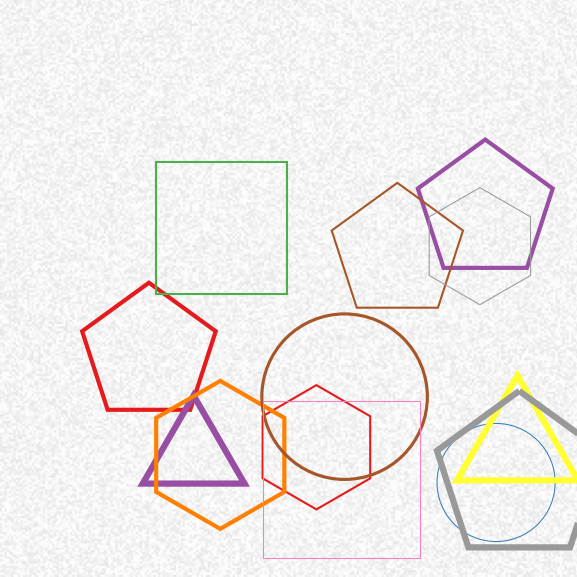[{"shape": "hexagon", "thickness": 1, "radius": 0.54, "center": [0.548, 0.225]}, {"shape": "pentagon", "thickness": 2, "radius": 0.61, "center": [0.258, 0.388]}, {"shape": "circle", "thickness": 0.5, "radius": 0.51, "center": [0.859, 0.164]}, {"shape": "square", "thickness": 1, "radius": 0.57, "center": [0.383, 0.604]}, {"shape": "pentagon", "thickness": 2, "radius": 0.61, "center": [0.84, 0.635]}, {"shape": "triangle", "thickness": 3, "radius": 0.51, "center": [0.335, 0.213]}, {"shape": "hexagon", "thickness": 2, "radius": 0.64, "center": [0.381, 0.211]}, {"shape": "triangle", "thickness": 3, "radius": 0.61, "center": [0.896, 0.228]}, {"shape": "pentagon", "thickness": 1, "radius": 0.6, "center": [0.688, 0.563]}, {"shape": "circle", "thickness": 1.5, "radius": 0.72, "center": [0.597, 0.312]}, {"shape": "square", "thickness": 0.5, "radius": 0.68, "center": [0.591, 0.169]}, {"shape": "hexagon", "thickness": 0.5, "radius": 0.51, "center": [0.831, 0.573]}, {"shape": "pentagon", "thickness": 3, "radius": 0.75, "center": [0.899, 0.172]}]